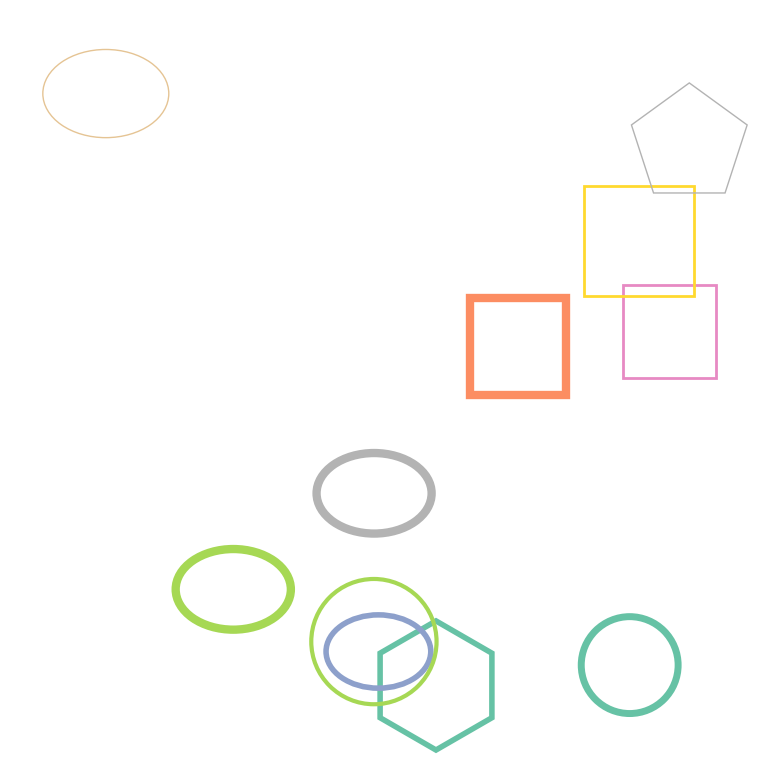[{"shape": "hexagon", "thickness": 2, "radius": 0.42, "center": [0.566, 0.11]}, {"shape": "circle", "thickness": 2.5, "radius": 0.31, "center": [0.818, 0.136]}, {"shape": "square", "thickness": 3, "radius": 0.31, "center": [0.673, 0.55]}, {"shape": "oval", "thickness": 2, "radius": 0.34, "center": [0.491, 0.154]}, {"shape": "square", "thickness": 1, "radius": 0.3, "center": [0.87, 0.569]}, {"shape": "oval", "thickness": 3, "radius": 0.37, "center": [0.303, 0.235]}, {"shape": "circle", "thickness": 1.5, "radius": 0.41, "center": [0.486, 0.167]}, {"shape": "square", "thickness": 1, "radius": 0.36, "center": [0.829, 0.687]}, {"shape": "oval", "thickness": 0.5, "radius": 0.41, "center": [0.137, 0.878]}, {"shape": "pentagon", "thickness": 0.5, "radius": 0.4, "center": [0.895, 0.813]}, {"shape": "oval", "thickness": 3, "radius": 0.37, "center": [0.486, 0.359]}]